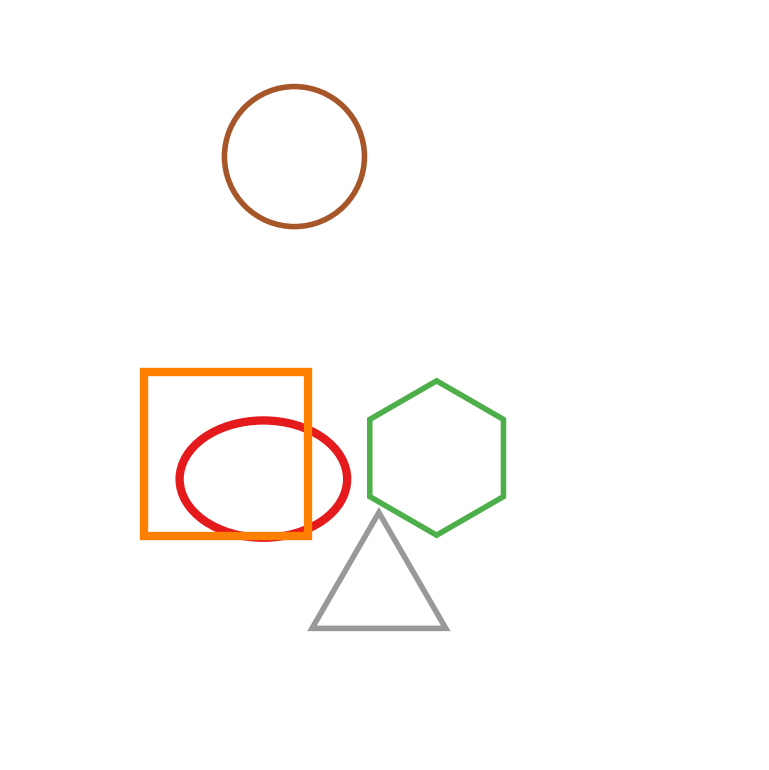[{"shape": "oval", "thickness": 3, "radius": 0.54, "center": [0.342, 0.378]}, {"shape": "hexagon", "thickness": 2, "radius": 0.5, "center": [0.567, 0.405]}, {"shape": "square", "thickness": 3, "radius": 0.53, "center": [0.294, 0.411]}, {"shape": "circle", "thickness": 2, "radius": 0.45, "center": [0.382, 0.797]}, {"shape": "triangle", "thickness": 2, "radius": 0.5, "center": [0.492, 0.234]}]